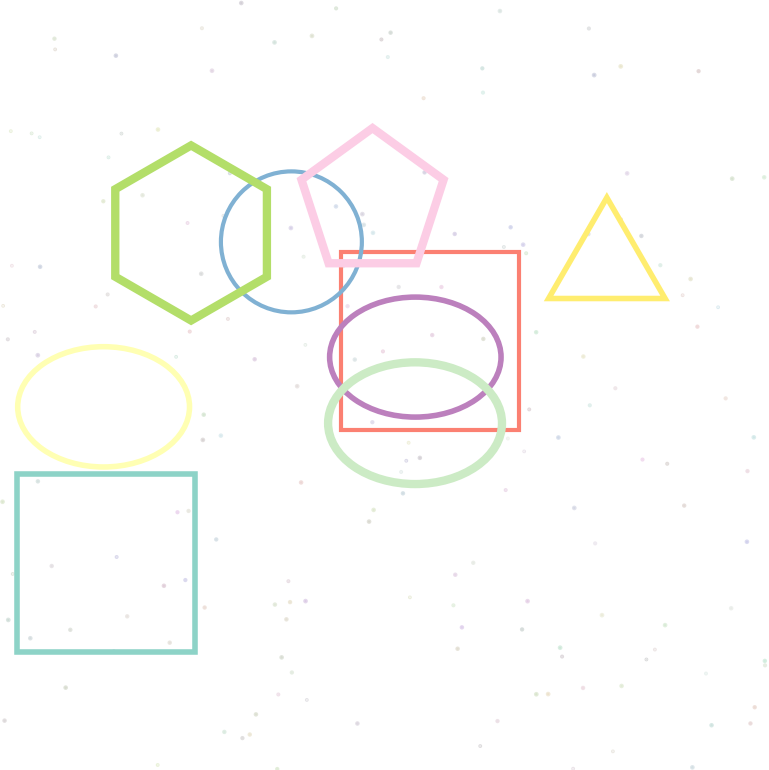[{"shape": "square", "thickness": 2, "radius": 0.58, "center": [0.138, 0.269]}, {"shape": "oval", "thickness": 2, "radius": 0.56, "center": [0.135, 0.472]}, {"shape": "square", "thickness": 1.5, "radius": 0.58, "center": [0.558, 0.557]}, {"shape": "circle", "thickness": 1.5, "radius": 0.46, "center": [0.378, 0.686]}, {"shape": "hexagon", "thickness": 3, "radius": 0.57, "center": [0.248, 0.697]}, {"shape": "pentagon", "thickness": 3, "radius": 0.49, "center": [0.484, 0.737]}, {"shape": "oval", "thickness": 2, "radius": 0.56, "center": [0.539, 0.536]}, {"shape": "oval", "thickness": 3, "radius": 0.56, "center": [0.539, 0.45]}, {"shape": "triangle", "thickness": 2, "radius": 0.44, "center": [0.788, 0.656]}]